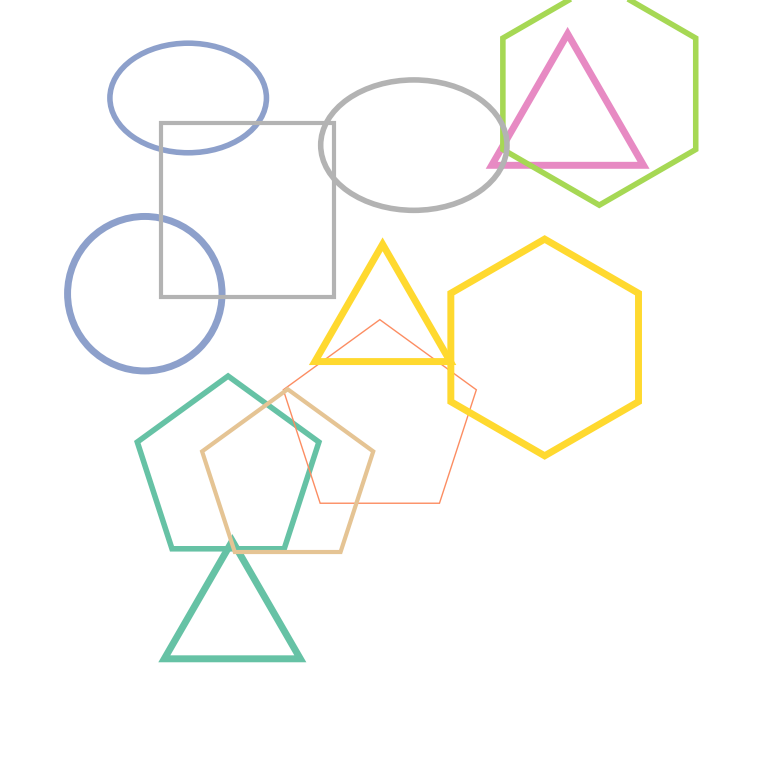[{"shape": "triangle", "thickness": 2.5, "radius": 0.51, "center": [0.302, 0.195]}, {"shape": "pentagon", "thickness": 2, "radius": 0.62, "center": [0.296, 0.388]}, {"shape": "pentagon", "thickness": 0.5, "radius": 0.66, "center": [0.493, 0.453]}, {"shape": "oval", "thickness": 2, "radius": 0.51, "center": [0.244, 0.873]}, {"shape": "circle", "thickness": 2.5, "radius": 0.5, "center": [0.188, 0.619]}, {"shape": "triangle", "thickness": 2.5, "radius": 0.57, "center": [0.737, 0.842]}, {"shape": "hexagon", "thickness": 2, "radius": 0.72, "center": [0.778, 0.878]}, {"shape": "hexagon", "thickness": 2.5, "radius": 0.7, "center": [0.707, 0.549]}, {"shape": "triangle", "thickness": 2.5, "radius": 0.51, "center": [0.497, 0.581]}, {"shape": "pentagon", "thickness": 1.5, "radius": 0.58, "center": [0.374, 0.378]}, {"shape": "square", "thickness": 1.5, "radius": 0.56, "center": [0.321, 0.727]}, {"shape": "oval", "thickness": 2, "radius": 0.6, "center": [0.537, 0.812]}]